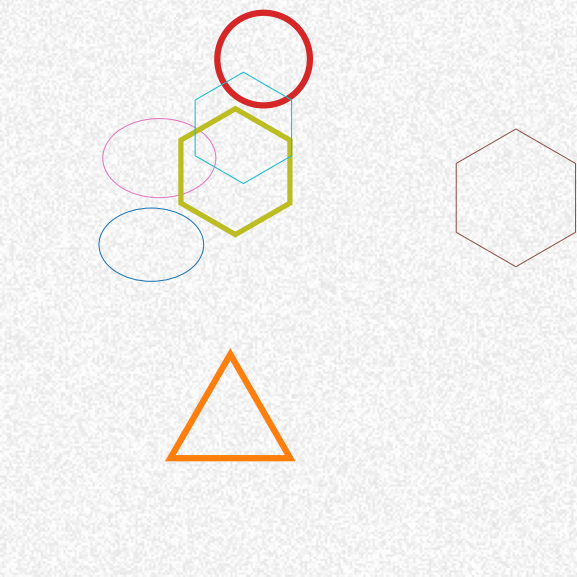[{"shape": "oval", "thickness": 0.5, "radius": 0.45, "center": [0.262, 0.575]}, {"shape": "triangle", "thickness": 3, "radius": 0.6, "center": [0.399, 0.266]}, {"shape": "circle", "thickness": 3, "radius": 0.4, "center": [0.456, 0.897]}, {"shape": "hexagon", "thickness": 0.5, "radius": 0.6, "center": [0.893, 0.656]}, {"shape": "oval", "thickness": 0.5, "radius": 0.49, "center": [0.276, 0.725]}, {"shape": "hexagon", "thickness": 2.5, "radius": 0.55, "center": [0.408, 0.702]}, {"shape": "hexagon", "thickness": 0.5, "radius": 0.48, "center": [0.421, 0.778]}]